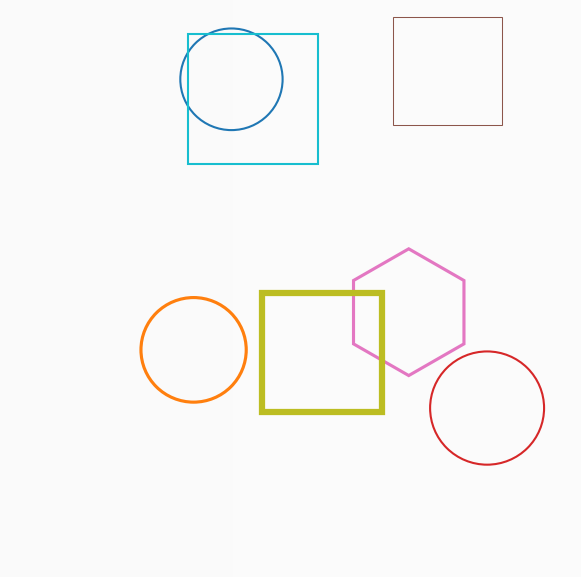[{"shape": "circle", "thickness": 1, "radius": 0.44, "center": [0.398, 0.862]}, {"shape": "circle", "thickness": 1.5, "radius": 0.45, "center": [0.333, 0.393]}, {"shape": "circle", "thickness": 1, "radius": 0.49, "center": [0.838, 0.293]}, {"shape": "square", "thickness": 0.5, "radius": 0.47, "center": [0.77, 0.876]}, {"shape": "hexagon", "thickness": 1.5, "radius": 0.55, "center": [0.703, 0.459]}, {"shape": "square", "thickness": 3, "radius": 0.51, "center": [0.554, 0.389]}, {"shape": "square", "thickness": 1, "radius": 0.56, "center": [0.435, 0.828]}]